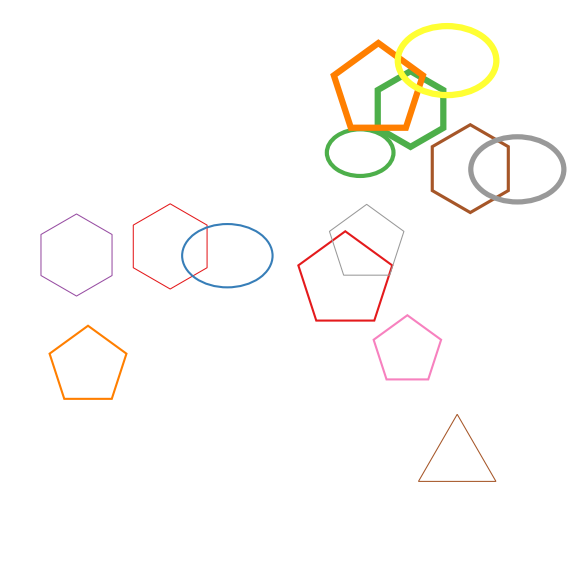[{"shape": "hexagon", "thickness": 0.5, "radius": 0.37, "center": [0.295, 0.572]}, {"shape": "pentagon", "thickness": 1, "radius": 0.43, "center": [0.598, 0.513]}, {"shape": "oval", "thickness": 1, "radius": 0.39, "center": [0.394, 0.556]}, {"shape": "oval", "thickness": 2, "radius": 0.29, "center": [0.624, 0.735]}, {"shape": "hexagon", "thickness": 3, "radius": 0.33, "center": [0.711, 0.81]}, {"shape": "hexagon", "thickness": 0.5, "radius": 0.36, "center": [0.132, 0.558]}, {"shape": "pentagon", "thickness": 1, "radius": 0.35, "center": [0.152, 0.365]}, {"shape": "pentagon", "thickness": 3, "radius": 0.41, "center": [0.655, 0.844]}, {"shape": "oval", "thickness": 3, "radius": 0.43, "center": [0.774, 0.894]}, {"shape": "hexagon", "thickness": 1.5, "radius": 0.38, "center": [0.814, 0.707]}, {"shape": "triangle", "thickness": 0.5, "radius": 0.39, "center": [0.792, 0.204]}, {"shape": "pentagon", "thickness": 1, "radius": 0.31, "center": [0.705, 0.392]}, {"shape": "oval", "thickness": 2.5, "radius": 0.4, "center": [0.896, 0.706]}, {"shape": "pentagon", "thickness": 0.5, "radius": 0.34, "center": [0.635, 0.577]}]